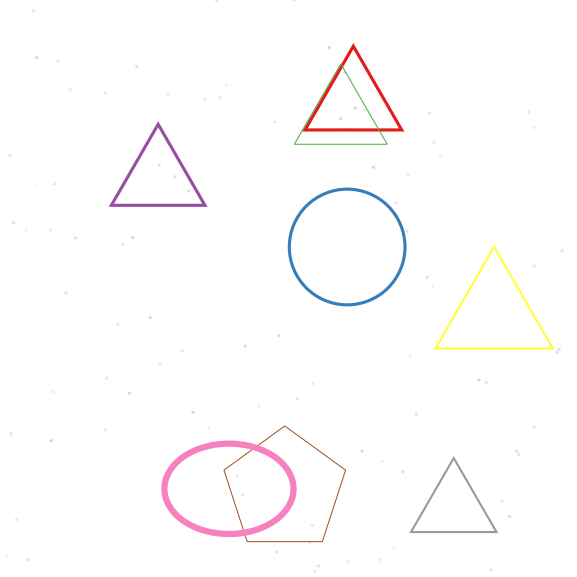[{"shape": "triangle", "thickness": 1.5, "radius": 0.48, "center": [0.612, 0.822]}, {"shape": "circle", "thickness": 1.5, "radius": 0.5, "center": [0.601, 0.571]}, {"shape": "triangle", "thickness": 0.5, "radius": 0.46, "center": [0.59, 0.796]}, {"shape": "triangle", "thickness": 1.5, "radius": 0.47, "center": [0.274, 0.69]}, {"shape": "triangle", "thickness": 1, "radius": 0.59, "center": [0.856, 0.454]}, {"shape": "pentagon", "thickness": 0.5, "radius": 0.55, "center": [0.493, 0.151]}, {"shape": "oval", "thickness": 3, "radius": 0.56, "center": [0.396, 0.153]}, {"shape": "triangle", "thickness": 1, "radius": 0.43, "center": [0.786, 0.121]}]